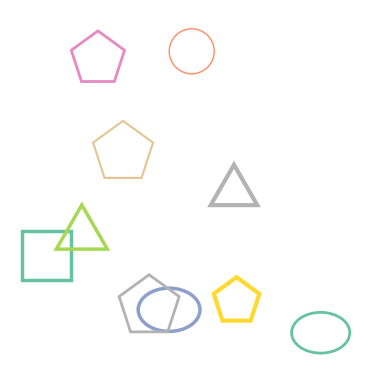[{"shape": "oval", "thickness": 2, "radius": 0.38, "center": [0.833, 0.136]}, {"shape": "square", "thickness": 2.5, "radius": 0.32, "center": [0.12, 0.336]}, {"shape": "circle", "thickness": 1, "radius": 0.29, "center": [0.498, 0.867]}, {"shape": "oval", "thickness": 2.5, "radius": 0.4, "center": [0.439, 0.195]}, {"shape": "pentagon", "thickness": 2, "radius": 0.36, "center": [0.254, 0.847]}, {"shape": "triangle", "thickness": 2.5, "radius": 0.38, "center": [0.212, 0.391]}, {"shape": "pentagon", "thickness": 3, "radius": 0.31, "center": [0.614, 0.218]}, {"shape": "pentagon", "thickness": 1.5, "radius": 0.41, "center": [0.32, 0.604]}, {"shape": "triangle", "thickness": 3, "radius": 0.35, "center": [0.608, 0.502]}, {"shape": "pentagon", "thickness": 2, "radius": 0.41, "center": [0.387, 0.204]}]